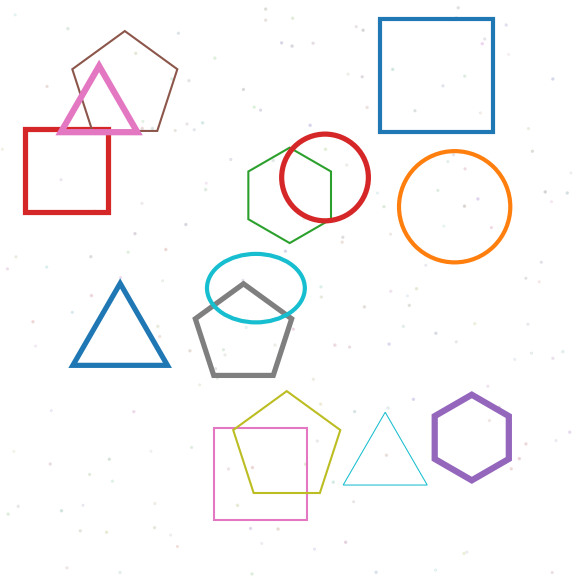[{"shape": "square", "thickness": 2, "radius": 0.49, "center": [0.756, 0.868]}, {"shape": "triangle", "thickness": 2.5, "radius": 0.47, "center": [0.208, 0.414]}, {"shape": "circle", "thickness": 2, "radius": 0.48, "center": [0.787, 0.641]}, {"shape": "hexagon", "thickness": 1, "radius": 0.41, "center": [0.502, 0.661]}, {"shape": "circle", "thickness": 2.5, "radius": 0.38, "center": [0.563, 0.692]}, {"shape": "square", "thickness": 2.5, "radius": 0.36, "center": [0.116, 0.704]}, {"shape": "hexagon", "thickness": 3, "radius": 0.37, "center": [0.817, 0.242]}, {"shape": "pentagon", "thickness": 1, "radius": 0.48, "center": [0.216, 0.85]}, {"shape": "triangle", "thickness": 3, "radius": 0.38, "center": [0.172, 0.808]}, {"shape": "square", "thickness": 1, "radius": 0.4, "center": [0.451, 0.178]}, {"shape": "pentagon", "thickness": 2.5, "radius": 0.44, "center": [0.422, 0.42]}, {"shape": "pentagon", "thickness": 1, "radius": 0.49, "center": [0.497, 0.224]}, {"shape": "oval", "thickness": 2, "radius": 0.42, "center": [0.443, 0.5]}, {"shape": "triangle", "thickness": 0.5, "radius": 0.42, "center": [0.667, 0.201]}]